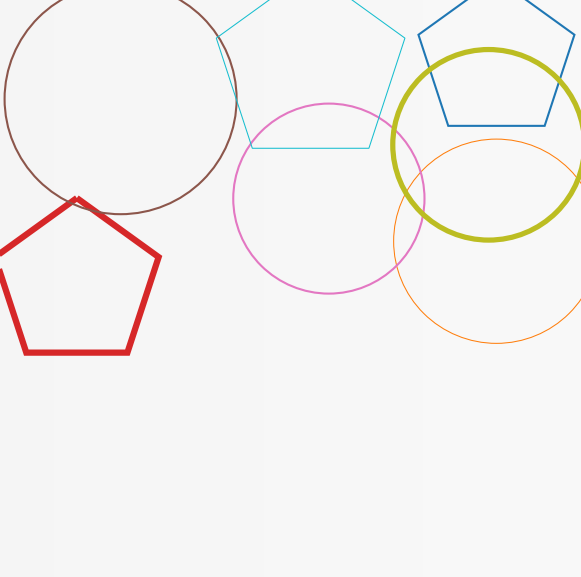[{"shape": "pentagon", "thickness": 1, "radius": 0.71, "center": [0.854, 0.895]}, {"shape": "circle", "thickness": 0.5, "radius": 0.88, "center": [0.854, 0.581]}, {"shape": "pentagon", "thickness": 3, "radius": 0.74, "center": [0.132, 0.508]}, {"shape": "circle", "thickness": 1, "radius": 1.0, "center": [0.207, 0.828]}, {"shape": "circle", "thickness": 1, "radius": 0.82, "center": [0.566, 0.655]}, {"shape": "circle", "thickness": 2.5, "radius": 0.82, "center": [0.841, 0.748]}, {"shape": "pentagon", "thickness": 0.5, "radius": 0.85, "center": [0.534, 0.88]}]